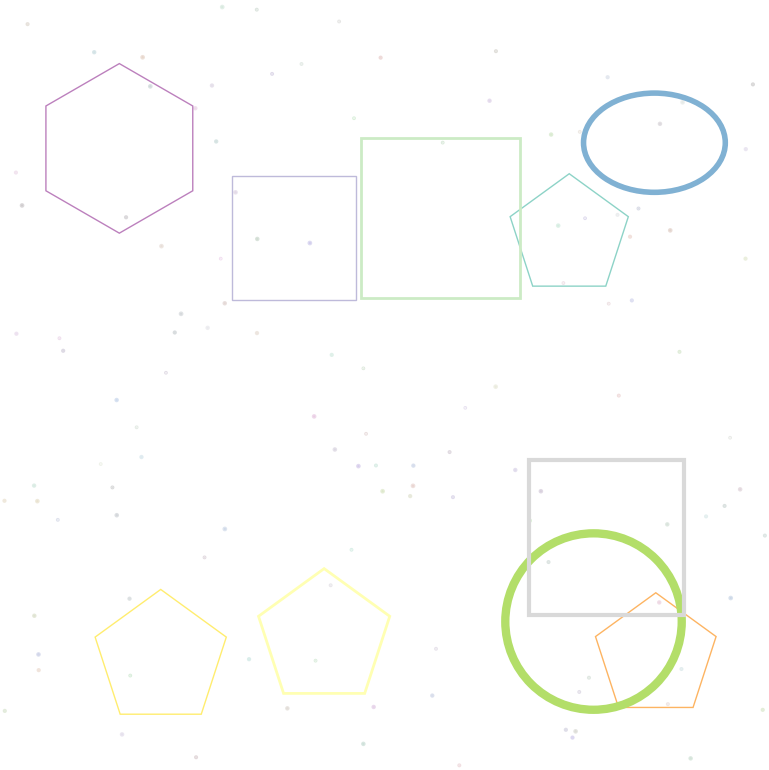[{"shape": "pentagon", "thickness": 0.5, "radius": 0.4, "center": [0.739, 0.694]}, {"shape": "pentagon", "thickness": 1, "radius": 0.45, "center": [0.421, 0.172]}, {"shape": "square", "thickness": 0.5, "radius": 0.4, "center": [0.382, 0.691]}, {"shape": "oval", "thickness": 2, "radius": 0.46, "center": [0.85, 0.815]}, {"shape": "pentagon", "thickness": 0.5, "radius": 0.41, "center": [0.852, 0.148]}, {"shape": "circle", "thickness": 3, "radius": 0.57, "center": [0.771, 0.193]}, {"shape": "square", "thickness": 1.5, "radius": 0.5, "center": [0.788, 0.302]}, {"shape": "hexagon", "thickness": 0.5, "radius": 0.55, "center": [0.155, 0.807]}, {"shape": "square", "thickness": 1, "radius": 0.52, "center": [0.572, 0.717]}, {"shape": "pentagon", "thickness": 0.5, "radius": 0.45, "center": [0.209, 0.145]}]